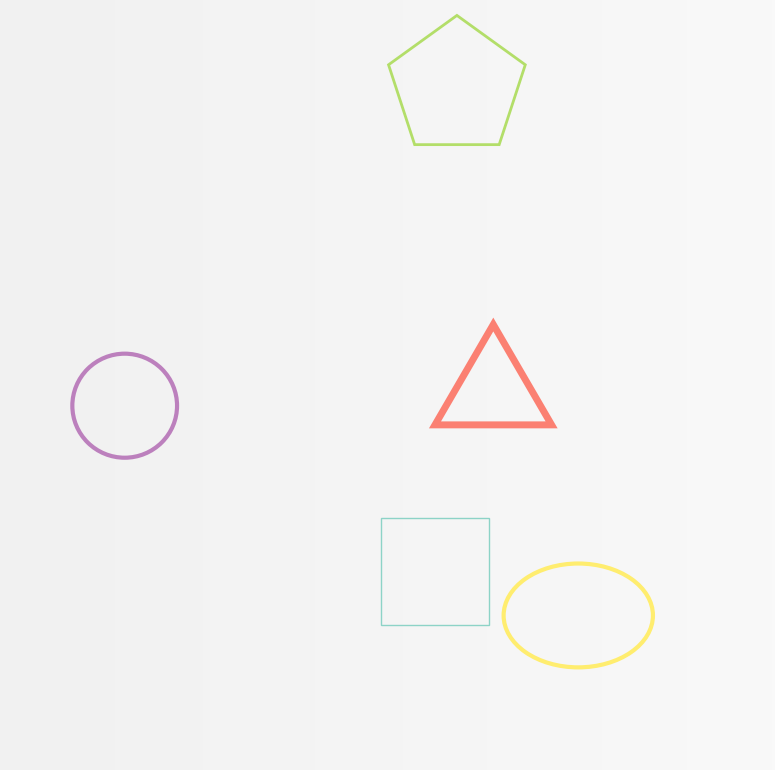[{"shape": "square", "thickness": 0.5, "radius": 0.35, "center": [0.561, 0.258]}, {"shape": "triangle", "thickness": 2.5, "radius": 0.43, "center": [0.637, 0.492]}, {"shape": "pentagon", "thickness": 1, "radius": 0.46, "center": [0.59, 0.887]}, {"shape": "circle", "thickness": 1.5, "radius": 0.34, "center": [0.161, 0.473]}, {"shape": "oval", "thickness": 1.5, "radius": 0.48, "center": [0.746, 0.201]}]